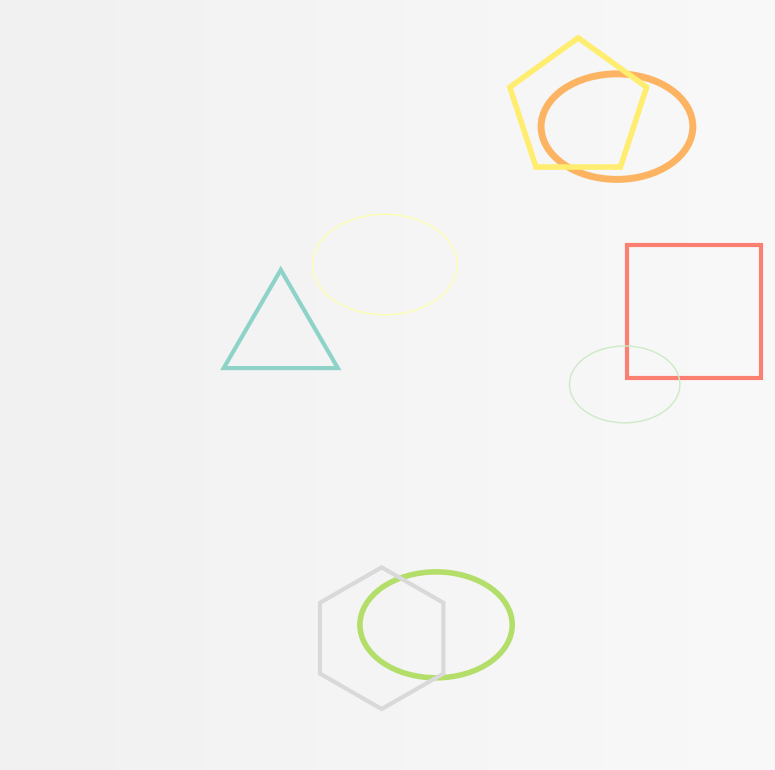[{"shape": "triangle", "thickness": 1.5, "radius": 0.43, "center": [0.362, 0.564]}, {"shape": "oval", "thickness": 0.5, "radius": 0.47, "center": [0.496, 0.656]}, {"shape": "square", "thickness": 1.5, "radius": 0.43, "center": [0.895, 0.596]}, {"shape": "oval", "thickness": 2.5, "radius": 0.49, "center": [0.796, 0.836]}, {"shape": "oval", "thickness": 2, "radius": 0.49, "center": [0.563, 0.189]}, {"shape": "hexagon", "thickness": 1.5, "radius": 0.46, "center": [0.492, 0.171]}, {"shape": "oval", "thickness": 0.5, "radius": 0.36, "center": [0.806, 0.501]}, {"shape": "pentagon", "thickness": 2, "radius": 0.46, "center": [0.746, 0.858]}]